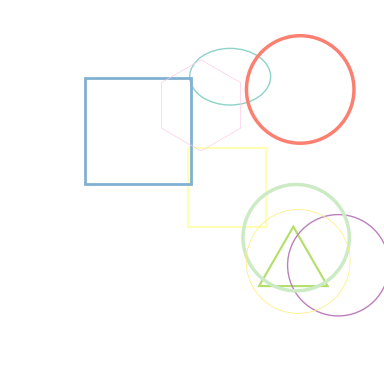[{"shape": "oval", "thickness": 1, "radius": 0.53, "center": [0.598, 0.801]}, {"shape": "square", "thickness": 1.5, "radius": 0.51, "center": [0.589, 0.513]}, {"shape": "circle", "thickness": 2.5, "radius": 0.7, "center": [0.78, 0.768]}, {"shape": "square", "thickness": 2, "radius": 0.68, "center": [0.358, 0.66]}, {"shape": "triangle", "thickness": 1.5, "radius": 0.51, "center": [0.762, 0.308]}, {"shape": "hexagon", "thickness": 0.5, "radius": 0.59, "center": [0.522, 0.726]}, {"shape": "circle", "thickness": 1, "radius": 0.66, "center": [0.879, 0.311]}, {"shape": "circle", "thickness": 2.5, "radius": 0.69, "center": [0.769, 0.383]}, {"shape": "circle", "thickness": 0.5, "radius": 0.67, "center": [0.774, 0.321]}]